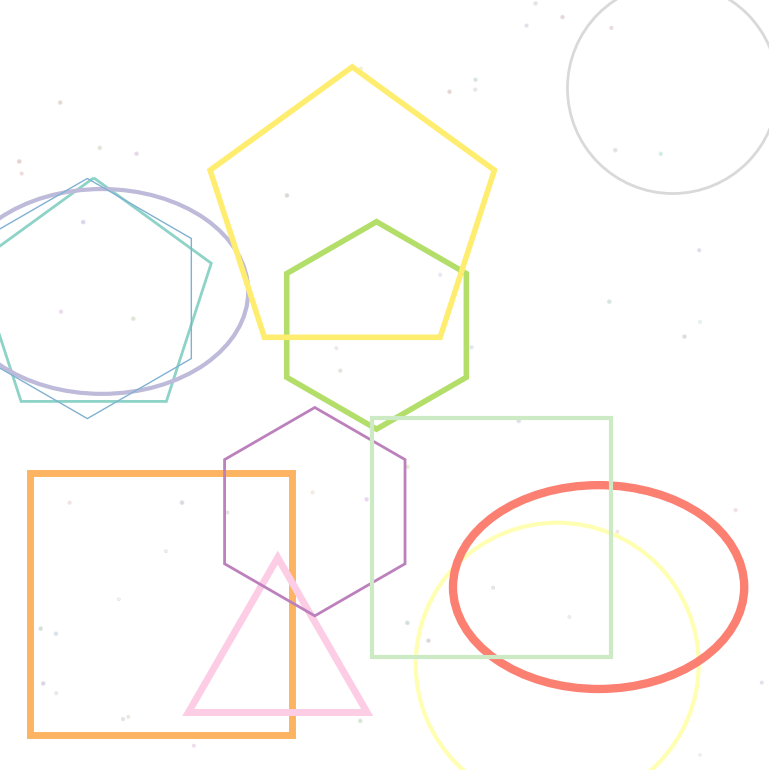[{"shape": "pentagon", "thickness": 1, "radius": 0.8, "center": [0.122, 0.609]}, {"shape": "circle", "thickness": 1.5, "radius": 0.92, "center": [0.724, 0.137]}, {"shape": "oval", "thickness": 1.5, "radius": 0.95, "center": [0.132, 0.621]}, {"shape": "oval", "thickness": 3, "radius": 0.95, "center": [0.777, 0.238]}, {"shape": "hexagon", "thickness": 0.5, "radius": 0.78, "center": [0.113, 0.612]}, {"shape": "square", "thickness": 2.5, "radius": 0.85, "center": [0.209, 0.216]}, {"shape": "hexagon", "thickness": 2, "radius": 0.67, "center": [0.489, 0.577]}, {"shape": "triangle", "thickness": 2.5, "radius": 0.67, "center": [0.361, 0.142]}, {"shape": "circle", "thickness": 1, "radius": 0.68, "center": [0.874, 0.885]}, {"shape": "hexagon", "thickness": 1, "radius": 0.68, "center": [0.409, 0.335]}, {"shape": "square", "thickness": 1.5, "radius": 0.78, "center": [0.639, 0.302]}, {"shape": "pentagon", "thickness": 2, "radius": 0.97, "center": [0.457, 0.719]}]